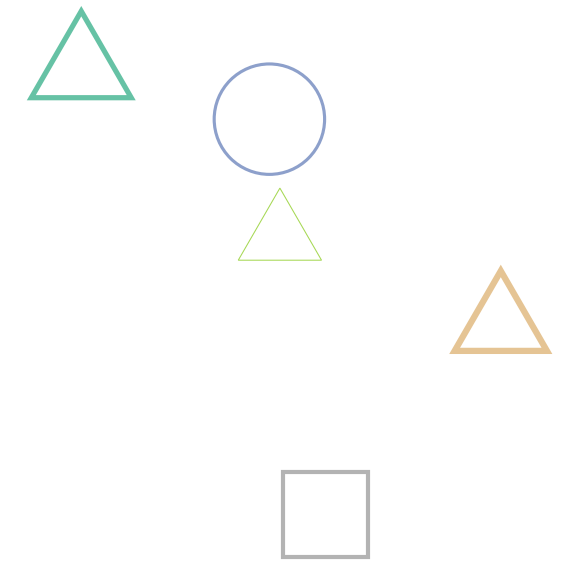[{"shape": "triangle", "thickness": 2.5, "radius": 0.5, "center": [0.141, 0.88]}, {"shape": "circle", "thickness": 1.5, "radius": 0.48, "center": [0.466, 0.793]}, {"shape": "triangle", "thickness": 0.5, "radius": 0.42, "center": [0.485, 0.59]}, {"shape": "triangle", "thickness": 3, "radius": 0.46, "center": [0.867, 0.438]}, {"shape": "square", "thickness": 2, "radius": 0.37, "center": [0.564, 0.108]}]